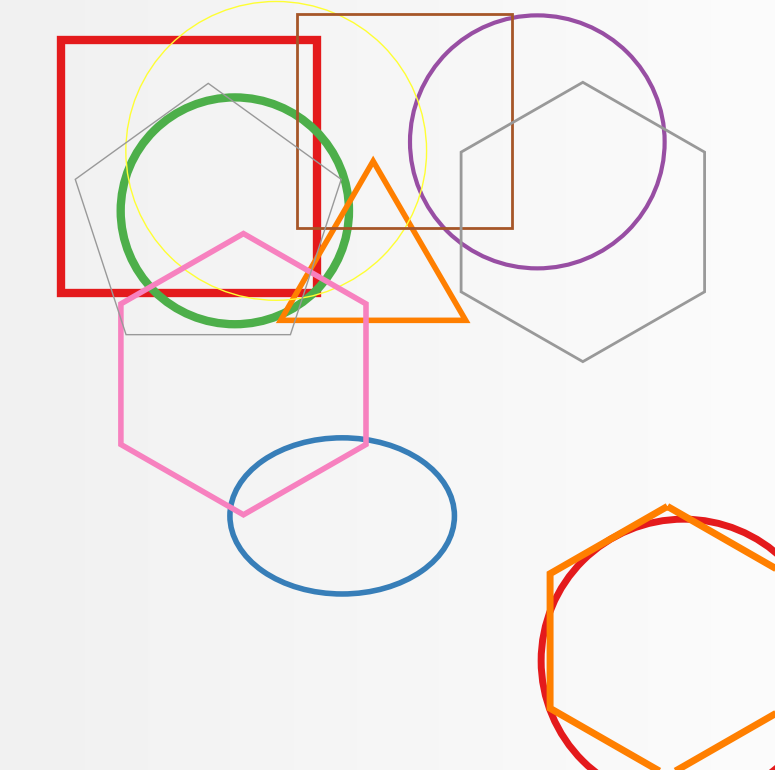[{"shape": "circle", "thickness": 2.5, "radius": 0.92, "center": [0.882, 0.142]}, {"shape": "square", "thickness": 3, "radius": 0.82, "center": [0.244, 0.784]}, {"shape": "oval", "thickness": 2, "radius": 0.72, "center": [0.442, 0.33]}, {"shape": "circle", "thickness": 3, "radius": 0.74, "center": [0.303, 0.726]}, {"shape": "circle", "thickness": 1.5, "radius": 0.82, "center": [0.693, 0.816]}, {"shape": "triangle", "thickness": 2, "radius": 0.69, "center": [0.481, 0.653]}, {"shape": "hexagon", "thickness": 2.5, "radius": 0.87, "center": [0.861, 0.168]}, {"shape": "circle", "thickness": 0.5, "radius": 0.97, "center": [0.356, 0.804]}, {"shape": "square", "thickness": 1, "radius": 0.69, "center": [0.522, 0.843]}, {"shape": "hexagon", "thickness": 2, "radius": 0.91, "center": [0.314, 0.514]}, {"shape": "hexagon", "thickness": 1, "radius": 0.91, "center": [0.752, 0.712]}, {"shape": "pentagon", "thickness": 0.5, "radius": 0.9, "center": [0.269, 0.711]}]